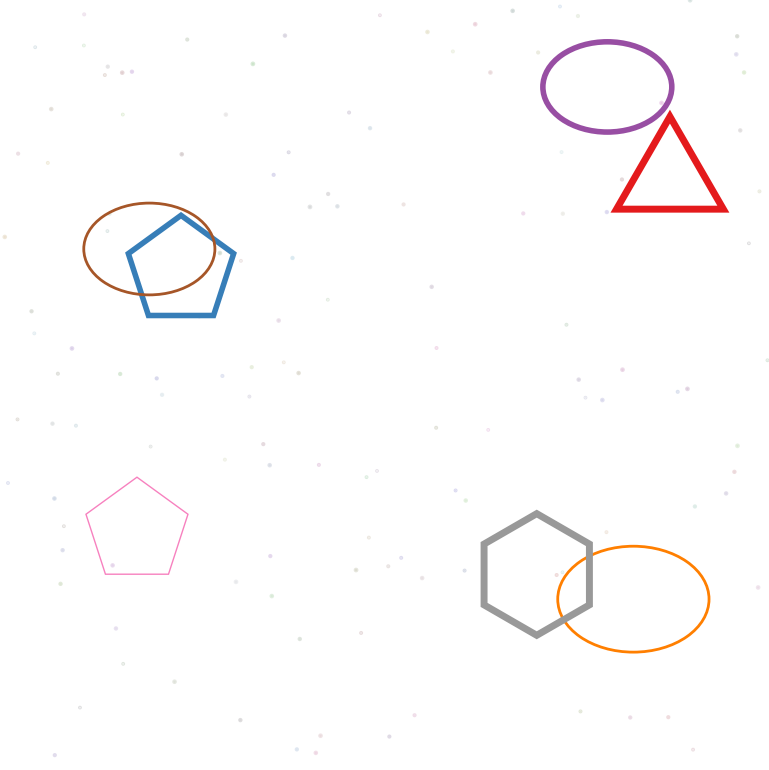[{"shape": "triangle", "thickness": 2.5, "radius": 0.4, "center": [0.87, 0.768]}, {"shape": "pentagon", "thickness": 2, "radius": 0.36, "center": [0.235, 0.648]}, {"shape": "oval", "thickness": 2, "radius": 0.42, "center": [0.789, 0.887]}, {"shape": "oval", "thickness": 1, "radius": 0.49, "center": [0.823, 0.222]}, {"shape": "oval", "thickness": 1, "radius": 0.43, "center": [0.194, 0.677]}, {"shape": "pentagon", "thickness": 0.5, "radius": 0.35, "center": [0.178, 0.311]}, {"shape": "hexagon", "thickness": 2.5, "radius": 0.39, "center": [0.697, 0.254]}]